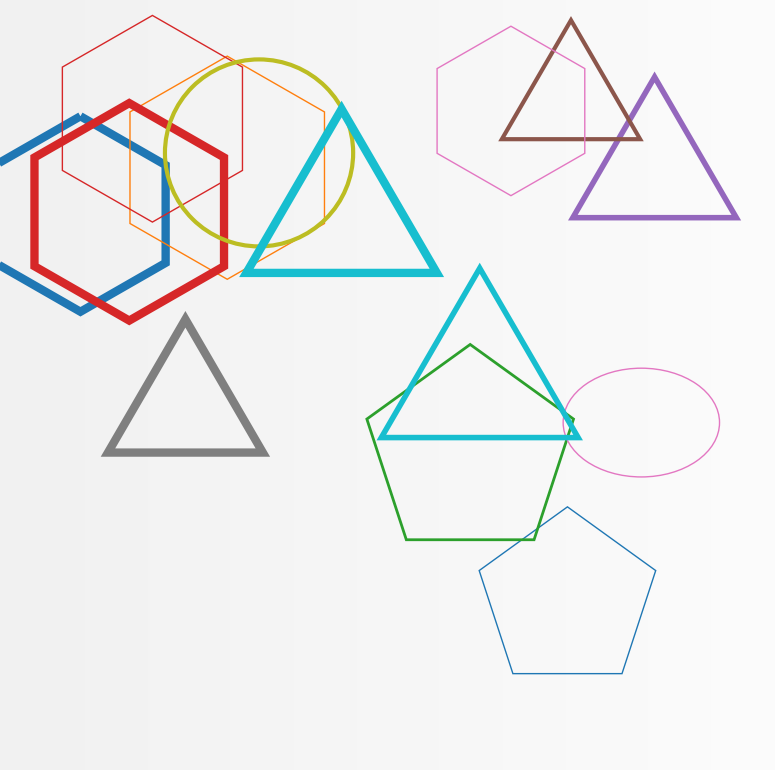[{"shape": "hexagon", "thickness": 3, "radius": 0.63, "center": [0.104, 0.722]}, {"shape": "pentagon", "thickness": 0.5, "radius": 0.6, "center": [0.732, 0.222]}, {"shape": "hexagon", "thickness": 0.5, "radius": 0.72, "center": [0.293, 0.782]}, {"shape": "pentagon", "thickness": 1, "radius": 0.7, "center": [0.607, 0.412]}, {"shape": "hexagon", "thickness": 3, "radius": 0.71, "center": [0.167, 0.725]}, {"shape": "hexagon", "thickness": 0.5, "radius": 0.67, "center": [0.197, 0.846]}, {"shape": "triangle", "thickness": 2, "radius": 0.61, "center": [0.845, 0.778]}, {"shape": "triangle", "thickness": 1.5, "radius": 0.52, "center": [0.737, 0.871]}, {"shape": "oval", "thickness": 0.5, "radius": 0.5, "center": [0.828, 0.451]}, {"shape": "hexagon", "thickness": 0.5, "radius": 0.55, "center": [0.659, 0.856]}, {"shape": "triangle", "thickness": 3, "radius": 0.58, "center": [0.239, 0.47]}, {"shape": "circle", "thickness": 1.5, "radius": 0.61, "center": [0.334, 0.801]}, {"shape": "triangle", "thickness": 3, "radius": 0.71, "center": [0.441, 0.717]}, {"shape": "triangle", "thickness": 2, "radius": 0.73, "center": [0.619, 0.505]}]